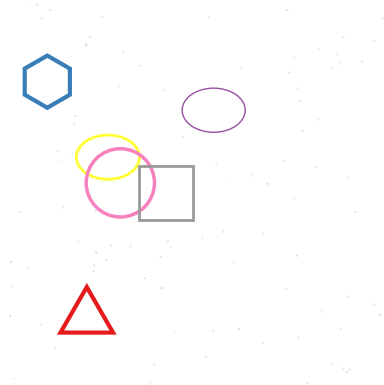[{"shape": "triangle", "thickness": 3, "radius": 0.39, "center": [0.225, 0.176]}, {"shape": "hexagon", "thickness": 3, "radius": 0.34, "center": [0.123, 0.788]}, {"shape": "oval", "thickness": 1, "radius": 0.41, "center": [0.555, 0.714]}, {"shape": "oval", "thickness": 2, "radius": 0.41, "center": [0.28, 0.592]}, {"shape": "circle", "thickness": 2.5, "radius": 0.44, "center": [0.313, 0.525]}, {"shape": "square", "thickness": 2, "radius": 0.35, "center": [0.43, 0.498]}]